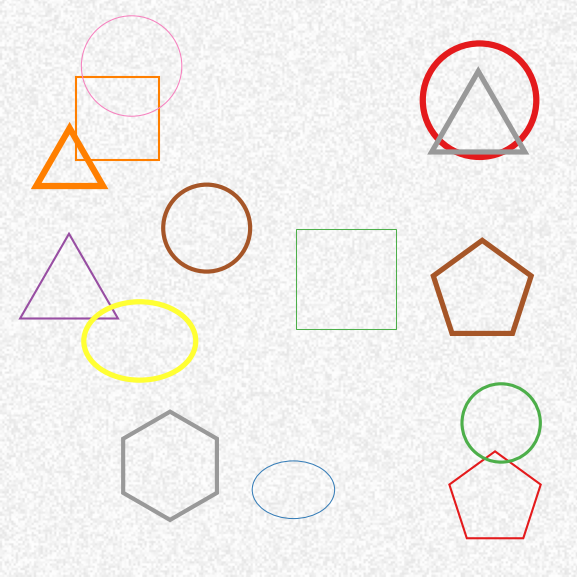[{"shape": "circle", "thickness": 3, "radius": 0.49, "center": [0.83, 0.826]}, {"shape": "pentagon", "thickness": 1, "radius": 0.42, "center": [0.857, 0.134]}, {"shape": "oval", "thickness": 0.5, "radius": 0.36, "center": [0.508, 0.151]}, {"shape": "circle", "thickness": 1.5, "radius": 0.34, "center": [0.868, 0.267]}, {"shape": "square", "thickness": 0.5, "radius": 0.44, "center": [0.599, 0.516]}, {"shape": "triangle", "thickness": 1, "radius": 0.49, "center": [0.119, 0.497]}, {"shape": "triangle", "thickness": 3, "radius": 0.33, "center": [0.121, 0.71]}, {"shape": "square", "thickness": 1, "radius": 0.36, "center": [0.204, 0.793]}, {"shape": "oval", "thickness": 2.5, "radius": 0.48, "center": [0.242, 0.409]}, {"shape": "pentagon", "thickness": 2.5, "radius": 0.45, "center": [0.835, 0.494]}, {"shape": "circle", "thickness": 2, "radius": 0.38, "center": [0.358, 0.604]}, {"shape": "circle", "thickness": 0.5, "radius": 0.43, "center": [0.228, 0.885]}, {"shape": "triangle", "thickness": 2.5, "radius": 0.47, "center": [0.828, 0.783]}, {"shape": "hexagon", "thickness": 2, "radius": 0.47, "center": [0.294, 0.193]}]